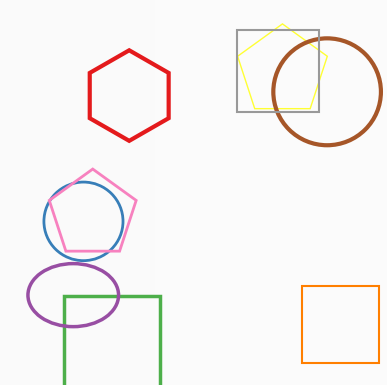[{"shape": "hexagon", "thickness": 3, "radius": 0.59, "center": [0.333, 0.752]}, {"shape": "circle", "thickness": 2, "radius": 0.51, "center": [0.215, 0.425]}, {"shape": "square", "thickness": 2.5, "radius": 0.62, "center": [0.288, 0.107]}, {"shape": "oval", "thickness": 2.5, "radius": 0.58, "center": [0.189, 0.233]}, {"shape": "square", "thickness": 1.5, "radius": 0.5, "center": [0.878, 0.156]}, {"shape": "pentagon", "thickness": 1, "radius": 0.61, "center": [0.729, 0.816]}, {"shape": "circle", "thickness": 3, "radius": 0.69, "center": [0.844, 0.762]}, {"shape": "pentagon", "thickness": 2, "radius": 0.59, "center": [0.239, 0.443]}, {"shape": "square", "thickness": 1.5, "radius": 0.53, "center": [0.718, 0.816]}]